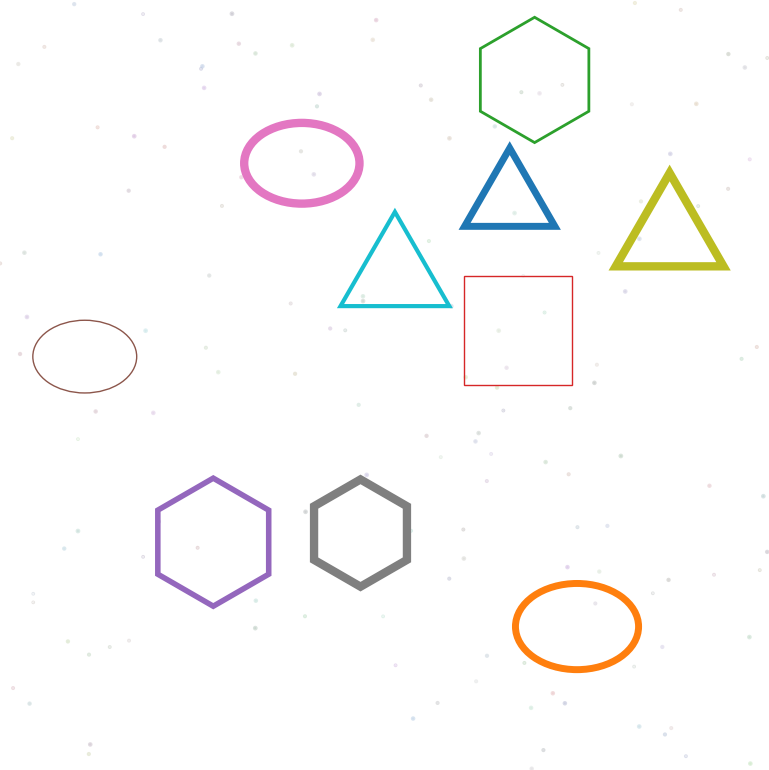[{"shape": "triangle", "thickness": 2.5, "radius": 0.34, "center": [0.662, 0.74]}, {"shape": "oval", "thickness": 2.5, "radius": 0.4, "center": [0.749, 0.186]}, {"shape": "hexagon", "thickness": 1, "radius": 0.41, "center": [0.694, 0.896]}, {"shape": "square", "thickness": 0.5, "radius": 0.35, "center": [0.673, 0.571]}, {"shape": "hexagon", "thickness": 2, "radius": 0.42, "center": [0.277, 0.296]}, {"shape": "oval", "thickness": 0.5, "radius": 0.34, "center": [0.11, 0.537]}, {"shape": "oval", "thickness": 3, "radius": 0.37, "center": [0.392, 0.788]}, {"shape": "hexagon", "thickness": 3, "radius": 0.35, "center": [0.468, 0.308]}, {"shape": "triangle", "thickness": 3, "radius": 0.4, "center": [0.87, 0.695]}, {"shape": "triangle", "thickness": 1.5, "radius": 0.41, "center": [0.513, 0.643]}]